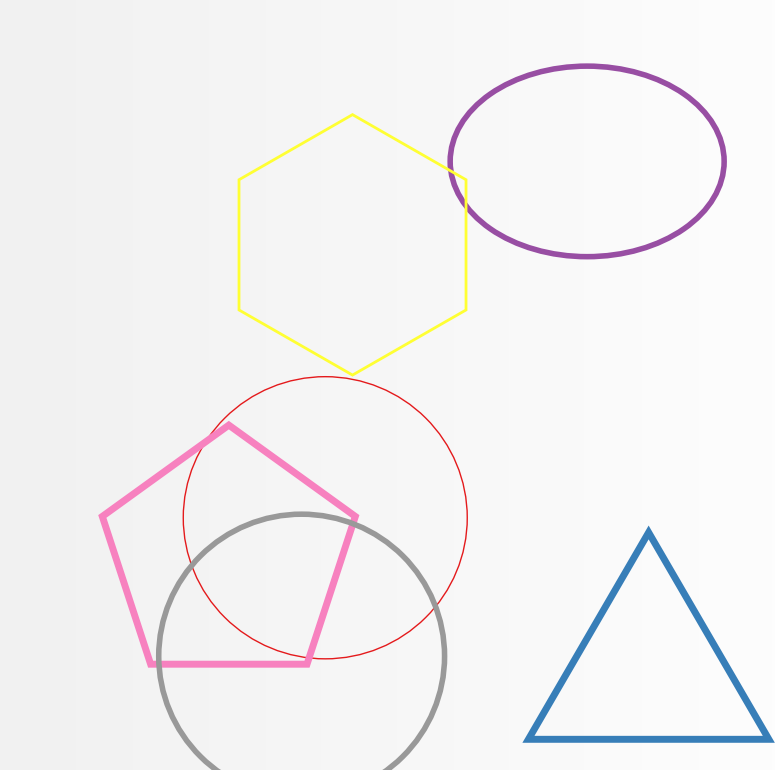[{"shape": "circle", "thickness": 0.5, "radius": 0.92, "center": [0.42, 0.328]}, {"shape": "triangle", "thickness": 2.5, "radius": 0.9, "center": [0.837, 0.129]}, {"shape": "oval", "thickness": 2, "radius": 0.88, "center": [0.758, 0.79]}, {"shape": "hexagon", "thickness": 1, "radius": 0.85, "center": [0.455, 0.682]}, {"shape": "pentagon", "thickness": 2.5, "radius": 0.86, "center": [0.295, 0.276]}, {"shape": "circle", "thickness": 2, "radius": 0.92, "center": [0.389, 0.148]}]